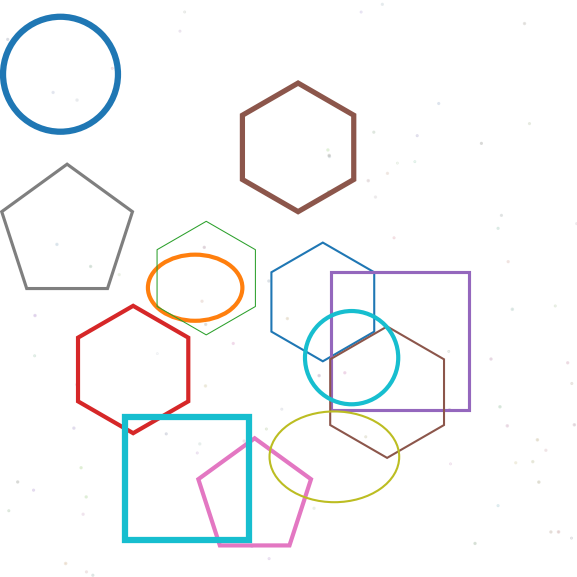[{"shape": "hexagon", "thickness": 1, "radius": 0.51, "center": [0.559, 0.476]}, {"shape": "circle", "thickness": 3, "radius": 0.5, "center": [0.105, 0.871]}, {"shape": "oval", "thickness": 2, "radius": 0.41, "center": [0.338, 0.501]}, {"shape": "hexagon", "thickness": 0.5, "radius": 0.49, "center": [0.357, 0.518]}, {"shape": "hexagon", "thickness": 2, "radius": 0.55, "center": [0.231, 0.359]}, {"shape": "square", "thickness": 1.5, "radius": 0.6, "center": [0.693, 0.408]}, {"shape": "hexagon", "thickness": 2.5, "radius": 0.56, "center": [0.516, 0.744]}, {"shape": "hexagon", "thickness": 1, "radius": 0.57, "center": [0.67, 0.32]}, {"shape": "pentagon", "thickness": 2, "radius": 0.51, "center": [0.441, 0.138]}, {"shape": "pentagon", "thickness": 1.5, "radius": 0.6, "center": [0.116, 0.596]}, {"shape": "oval", "thickness": 1, "radius": 0.56, "center": [0.579, 0.208]}, {"shape": "square", "thickness": 3, "radius": 0.54, "center": [0.324, 0.171]}, {"shape": "circle", "thickness": 2, "radius": 0.4, "center": [0.609, 0.38]}]